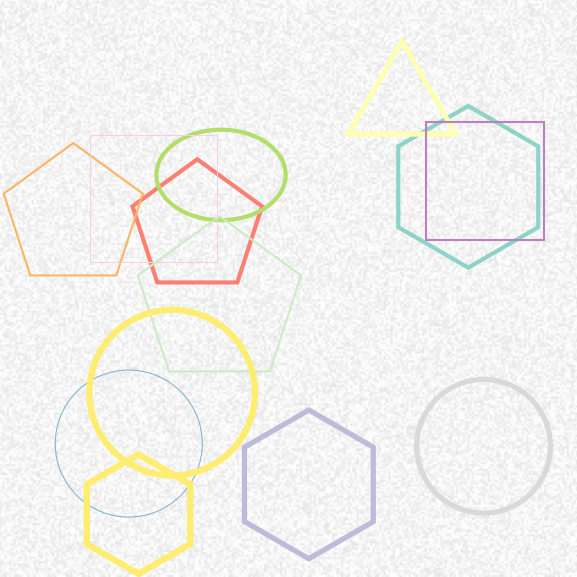[{"shape": "hexagon", "thickness": 2, "radius": 0.7, "center": [0.811, 0.676]}, {"shape": "triangle", "thickness": 2.5, "radius": 0.54, "center": [0.696, 0.821]}, {"shape": "hexagon", "thickness": 2.5, "radius": 0.64, "center": [0.535, 0.16]}, {"shape": "pentagon", "thickness": 2, "radius": 0.59, "center": [0.342, 0.605]}, {"shape": "circle", "thickness": 0.5, "radius": 0.64, "center": [0.223, 0.231]}, {"shape": "pentagon", "thickness": 1, "radius": 0.63, "center": [0.127, 0.625]}, {"shape": "oval", "thickness": 2, "radius": 0.56, "center": [0.383, 0.696]}, {"shape": "square", "thickness": 0.5, "radius": 0.55, "center": [0.266, 0.656]}, {"shape": "circle", "thickness": 2.5, "radius": 0.58, "center": [0.837, 0.226]}, {"shape": "square", "thickness": 1, "radius": 0.51, "center": [0.84, 0.686]}, {"shape": "pentagon", "thickness": 1, "radius": 0.74, "center": [0.38, 0.476]}, {"shape": "circle", "thickness": 3, "radius": 0.72, "center": [0.298, 0.319]}, {"shape": "hexagon", "thickness": 3, "radius": 0.52, "center": [0.24, 0.109]}]